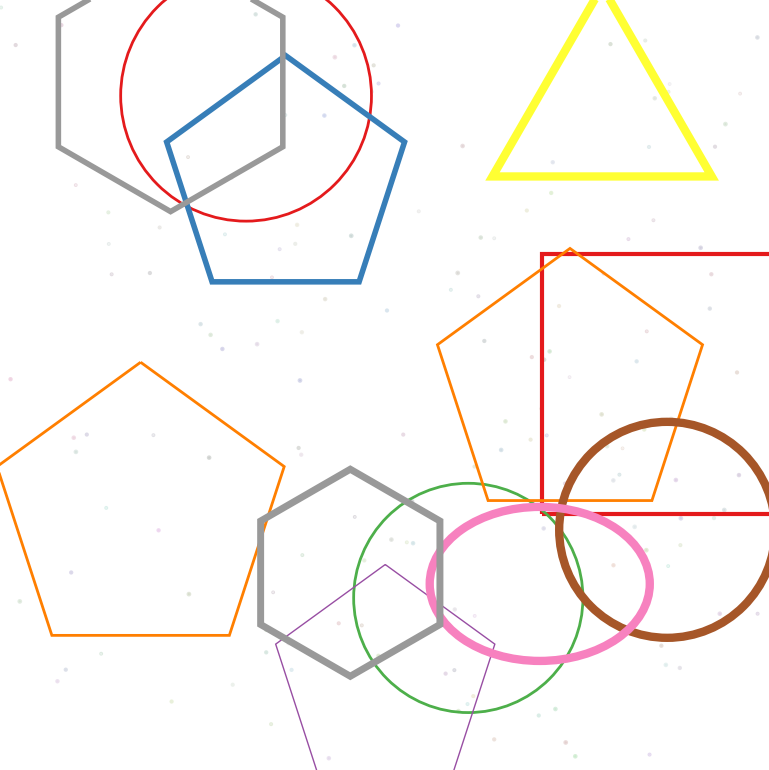[{"shape": "circle", "thickness": 1, "radius": 0.81, "center": [0.32, 0.876]}, {"shape": "square", "thickness": 1.5, "radius": 0.85, "center": [0.873, 0.501]}, {"shape": "pentagon", "thickness": 2, "radius": 0.81, "center": [0.371, 0.765]}, {"shape": "circle", "thickness": 1, "radius": 0.74, "center": [0.608, 0.223]}, {"shape": "pentagon", "thickness": 0.5, "radius": 0.75, "center": [0.5, 0.117]}, {"shape": "pentagon", "thickness": 1, "radius": 0.91, "center": [0.74, 0.496]}, {"shape": "pentagon", "thickness": 1, "radius": 0.98, "center": [0.183, 0.333]}, {"shape": "triangle", "thickness": 3, "radius": 0.82, "center": [0.782, 0.853]}, {"shape": "circle", "thickness": 3, "radius": 0.7, "center": [0.866, 0.312]}, {"shape": "oval", "thickness": 3, "radius": 0.71, "center": [0.701, 0.242]}, {"shape": "hexagon", "thickness": 2, "radius": 0.84, "center": [0.222, 0.894]}, {"shape": "hexagon", "thickness": 2.5, "radius": 0.67, "center": [0.455, 0.256]}]